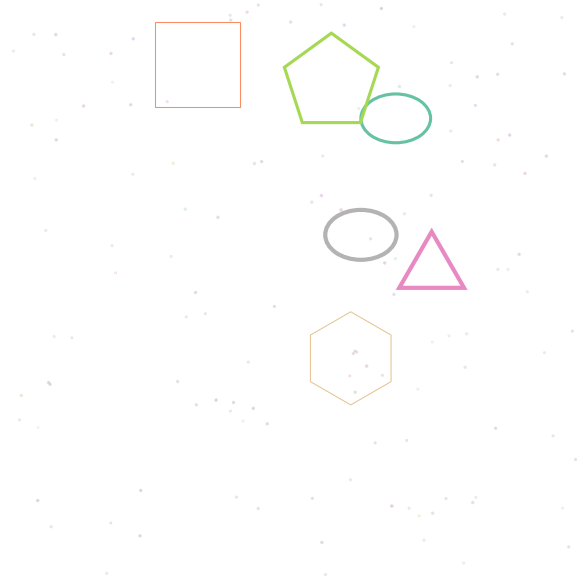[{"shape": "oval", "thickness": 1.5, "radius": 0.3, "center": [0.685, 0.794]}, {"shape": "square", "thickness": 0.5, "radius": 0.37, "center": [0.342, 0.887]}, {"shape": "triangle", "thickness": 2, "radius": 0.32, "center": [0.747, 0.533]}, {"shape": "pentagon", "thickness": 1.5, "radius": 0.43, "center": [0.574, 0.856]}, {"shape": "hexagon", "thickness": 0.5, "radius": 0.4, "center": [0.607, 0.379]}, {"shape": "oval", "thickness": 2, "radius": 0.31, "center": [0.625, 0.592]}]